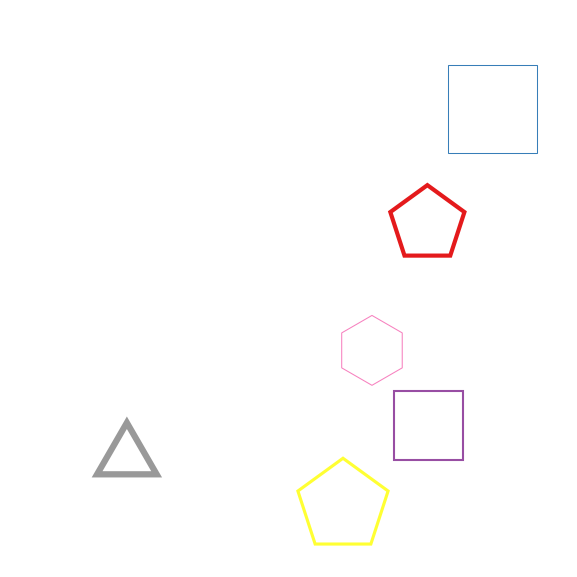[{"shape": "pentagon", "thickness": 2, "radius": 0.34, "center": [0.74, 0.611]}, {"shape": "square", "thickness": 0.5, "radius": 0.38, "center": [0.853, 0.81]}, {"shape": "square", "thickness": 1, "radius": 0.3, "center": [0.742, 0.263]}, {"shape": "pentagon", "thickness": 1.5, "radius": 0.41, "center": [0.594, 0.124]}, {"shape": "hexagon", "thickness": 0.5, "radius": 0.3, "center": [0.644, 0.392]}, {"shape": "triangle", "thickness": 3, "radius": 0.3, "center": [0.22, 0.208]}]